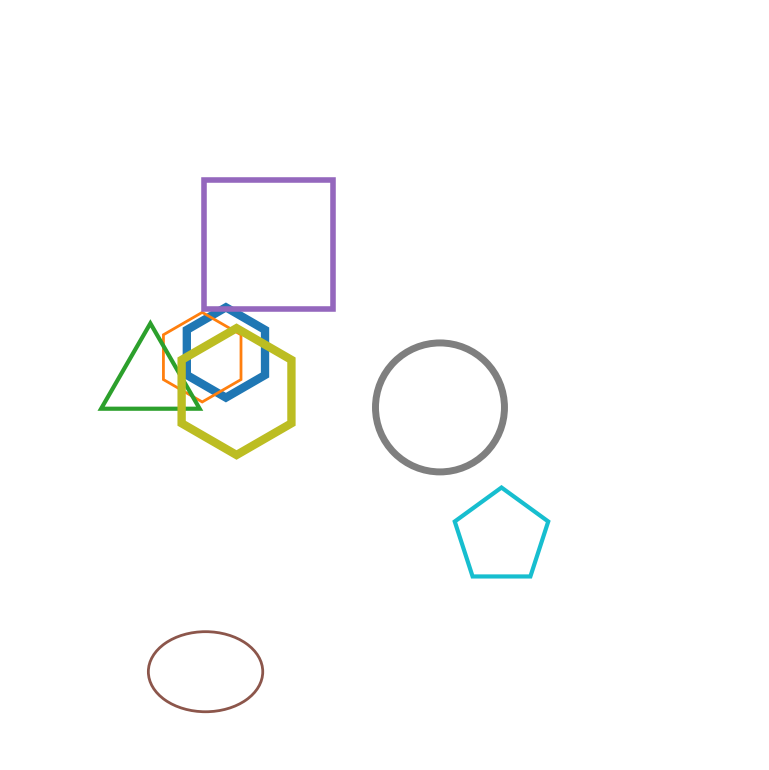[{"shape": "hexagon", "thickness": 3, "radius": 0.29, "center": [0.293, 0.542]}, {"shape": "hexagon", "thickness": 1, "radius": 0.29, "center": [0.263, 0.536]}, {"shape": "triangle", "thickness": 1.5, "radius": 0.37, "center": [0.195, 0.506]}, {"shape": "square", "thickness": 2, "radius": 0.42, "center": [0.348, 0.682]}, {"shape": "oval", "thickness": 1, "radius": 0.37, "center": [0.267, 0.128]}, {"shape": "circle", "thickness": 2.5, "radius": 0.42, "center": [0.571, 0.471]}, {"shape": "hexagon", "thickness": 3, "radius": 0.41, "center": [0.307, 0.491]}, {"shape": "pentagon", "thickness": 1.5, "radius": 0.32, "center": [0.651, 0.303]}]